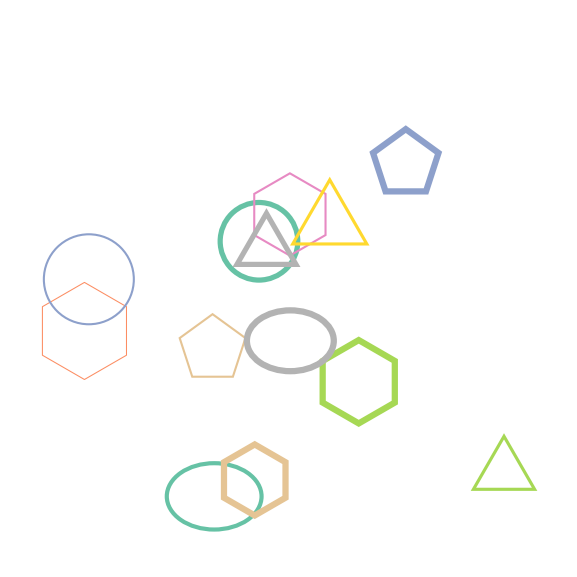[{"shape": "oval", "thickness": 2, "radius": 0.41, "center": [0.371, 0.14]}, {"shape": "circle", "thickness": 2.5, "radius": 0.34, "center": [0.448, 0.581]}, {"shape": "hexagon", "thickness": 0.5, "radius": 0.42, "center": [0.146, 0.426]}, {"shape": "pentagon", "thickness": 3, "radius": 0.3, "center": [0.703, 0.716]}, {"shape": "circle", "thickness": 1, "radius": 0.39, "center": [0.154, 0.516]}, {"shape": "hexagon", "thickness": 1, "radius": 0.36, "center": [0.502, 0.628]}, {"shape": "triangle", "thickness": 1.5, "radius": 0.31, "center": [0.873, 0.182]}, {"shape": "hexagon", "thickness": 3, "radius": 0.36, "center": [0.621, 0.338]}, {"shape": "triangle", "thickness": 1.5, "radius": 0.37, "center": [0.571, 0.614]}, {"shape": "pentagon", "thickness": 1, "radius": 0.3, "center": [0.368, 0.395]}, {"shape": "hexagon", "thickness": 3, "radius": 0.31, "center": [0.441, 0.168]}, {"shape": "triangle", "thickness": 2.5, "radius": 0.29, "center": [0.461, 0.571]}, {"shape": "oval", "thickness": 3, "radius": 0.38, "center": [0.503, 0.409]}]